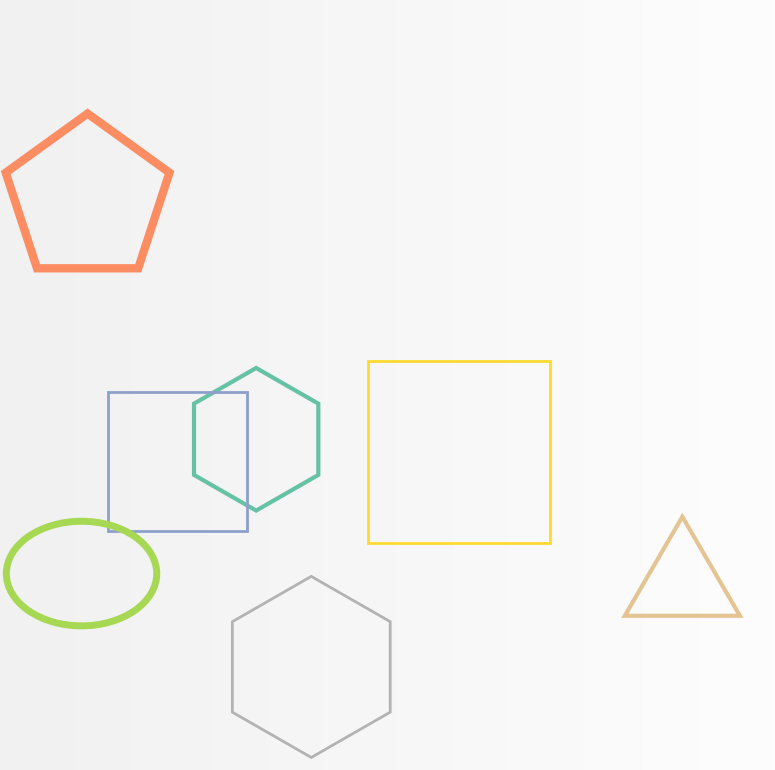[{"shape": "hexagon", "thickness": 1.5, "radius": 0.46, "center": [0.331, 0.43]}, {"shape": "pentagon", "thickness": 3, "radius": 0.56, "center": [0.113, 0.741]}, {"shape": "square", "thickness": 1, "radius": 0.45, "center": [0.229, 0.401]}, {"shape": "oval", "thickness": 2.5, "radius": 0.49, "center": [0.105, 0.255]}, {"shape": "square", "thickness": 1, "radius": 0.59, "center": [0.592, 0.413]}, {"shape": "triangle", "thickness": 1.5, "radius": 0.43, "center": [0.88, 0.243]}, {"shape": "hexagon", "thickness": 1, "radius": 0.59, "center": [0.402, 0.134]}]